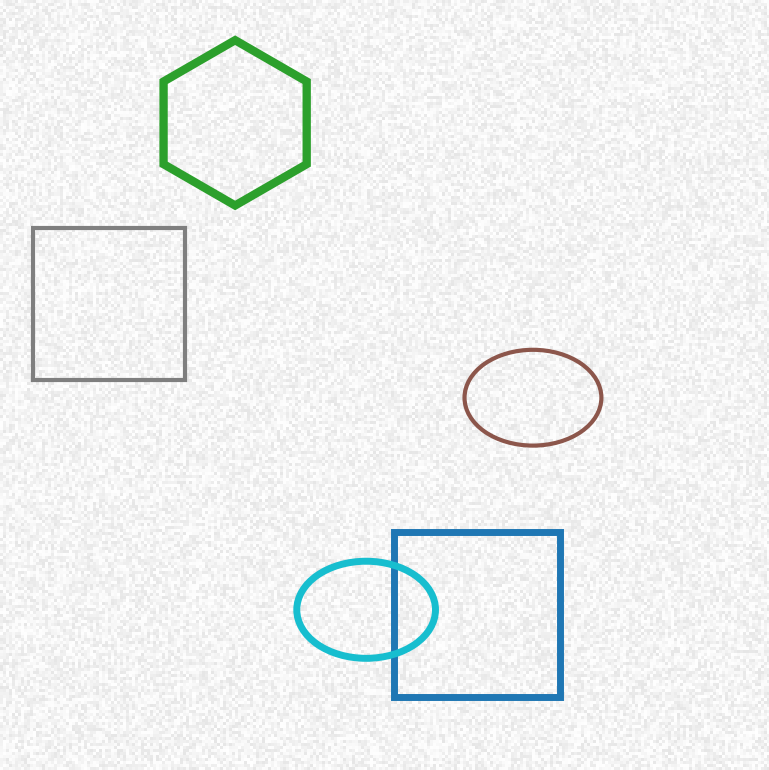[{"shape": "square", "thickness": 2.5, "radius": 0.54, "center": [0.62, 0.202]}, {"shape": "hexagon", "thickness": 3, "radius": 0.54, "center": [0.305, 0.84]}, {"shape": "oval", "thickness": 1.5, "radius": 0.44, "center": [0.692, 0.484]}, {"shape": "square", "thickness": 1.5, "radius": 0.49, "center": [0.141, 0.605]}, {"shape": "oval", "thickness": 2.5, "radius": 0.45, "center": [0.476, 0.208]}]